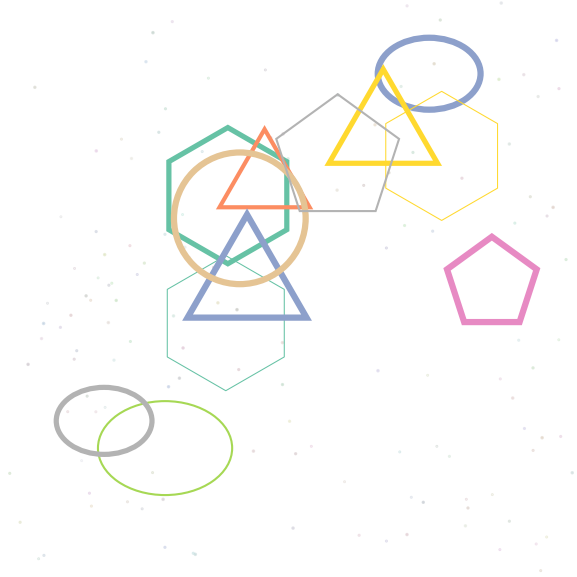[{"shape": "hexagon", "thickness": 2.5, "radius": 0.59, "center": [0.395, 0.66]}, {"shape": "hexagon", "thickness": 0.5, "radius": 0.58, "center": [0.391, 0.44]}, {"shape": "triangle", "thickness": 2, "radius": 0.45, "center": [0.458, 0.685]}, {"shape": "triangle", "thickness": 3, "radius": 0.59, "center": [0.428, 0.509]}, {"shape": "oval", "thickness": 3, "radius": 0.44, "center": [0.743, 0.871]}, {"shape": "pentagon", "thickness": 3, "radius": 0.41, "center": [0.852, 0.507]}, {"shape": "oval", "thickness": 1, "radius": 0.58, "center": [0.286, 0.223]}, {"shape": "triangle", "thickness": 2.5, "radius": 0.54, "center": [0.664, 0.771]}, {"shape": "hexagon", "thickness": 0.5, "radius": 0.56, "center": [0.765, 0.729]}, {"shape": "circle", "thickness": 3, "radius": 0.57, "center": [0.415, 0.621]}, {"shape": "pentagon", "thickness": 1, "radius": 0.56, "center": [0.585, 0.724]}, {"shape": "oval", "thickness": 2.5, "radius": 0.41, "center": [0.18, 0.27]}]